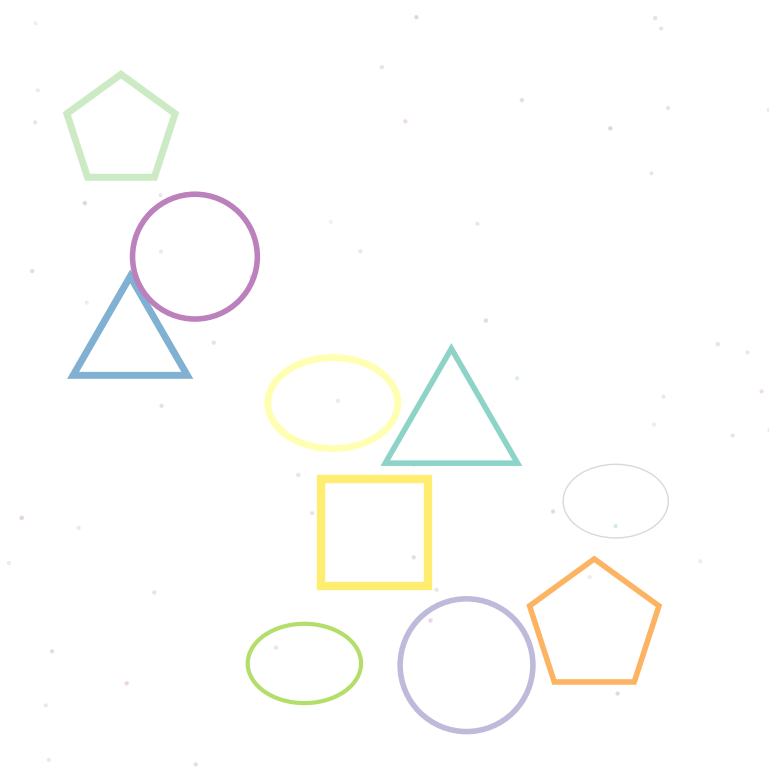[{"shape": "triangle", "thickness": 2, "radius": 0.5, "center": [0.586, 0.448]}, {"shape": "oval", "thickness": 2.5, "radius": 0.42, "center": [0.432, 0.477]}, {"shape": "circle", "thickness": 2, "radius": 0.43, "center": [0.606, 0.136]}, {"shape": "triangle", "thickness": 2.5, "radius": 0.43, "center": [0.169, 0.555]}, {"shape": "pentagon", "thickness": 2, "radius": 0.44, "center": [0.772, 0.186]}, {"shape": "oval", "thickness": 1.5, "radius": 0.37, "center": [0.395, 0.138]}, {"shape": "oval", "thickness": 0.5, "radius": 0.34, "center": [0.8, 0.349]}, {"shape": "circle", "thickness": 2, "radius": 0.41, "center": [0.253, 0.667]}, {"shape": "pentagon", "thickness": 2.5, "radius": 0.37, "center": [0.157, 0.83]}, {"shape": "square", "thickness": 3, "radius": 0.35, "center": [0.487, 0.308]}]